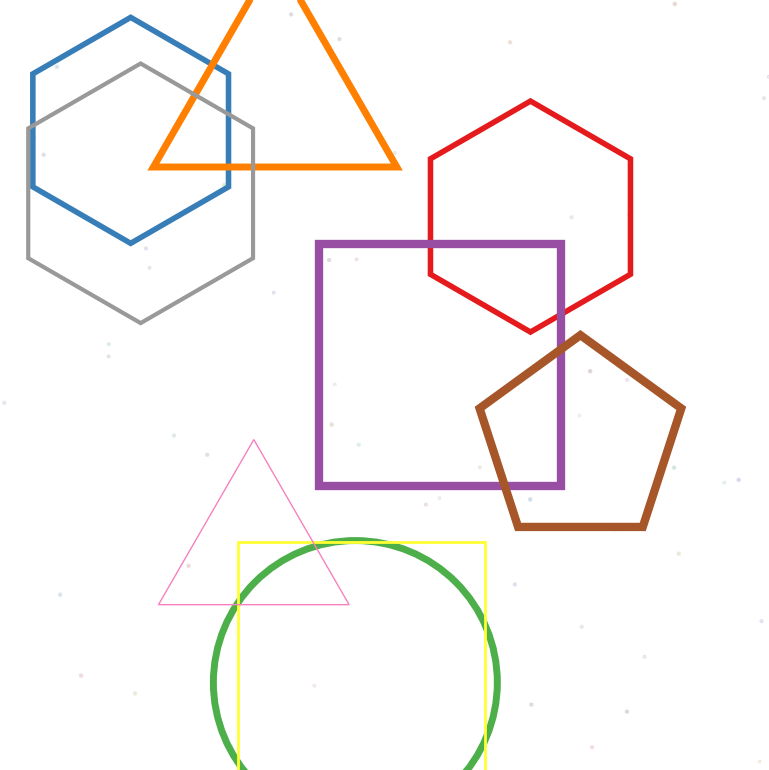[{"shape": "hexagon", "thickness": 2, "radius": 0.75, "center": [0.689, 0.719]}, {"shape": "hexagon", "thickness": 2, "radius": 0.73, "center": [0.17, 0.831]}, {"shape": "circle", "thickness": 2.5, "radius": 0.92, "center": [0.461, 0.114]}, {"shape": "square", "thickness": 3, "radius": 0.79, "center": [0.572, 0.526]}, {"shape": "triangle", "thickness": 2.5, "radius": 0.91, "center": [0.357, 0.874]}, {"shape": "square", "thickness": 1, "radius": 0.8, "center": [0.47, 0.135]}, {"shape": "pentagon", "thickness": 3, "radius": 0.69, "center": [0.754, 0.427]}, {"shape": "triangle", "thickness": 0.5, "radius": 0.71, "center": [0.33, 0.286]}, {"shape": "hexagon", "thickness": 1.5, "radius": 0.84, "center": [0.183, 0.749]}]